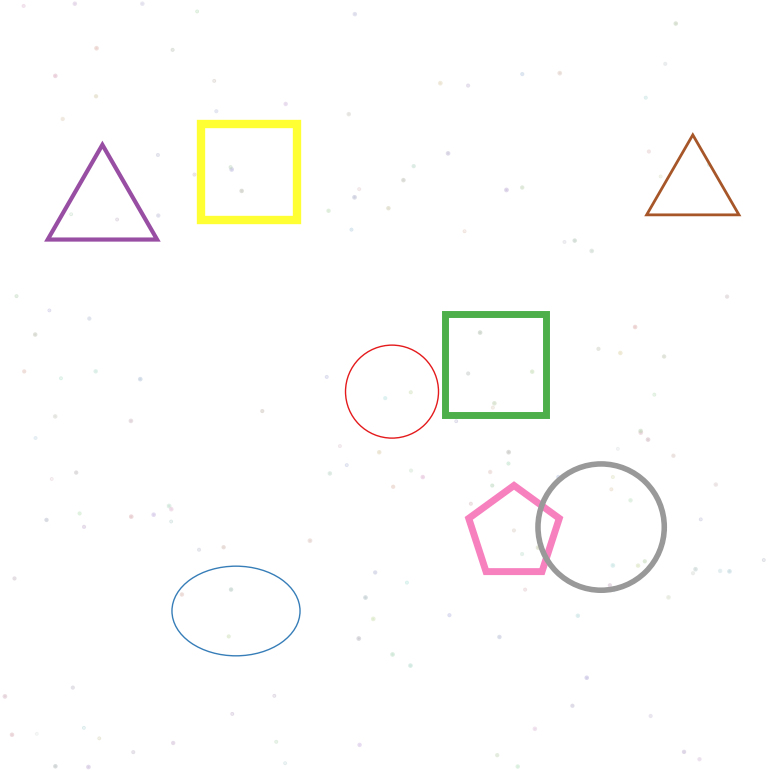[{"shape": "circle", "thickness": 0.5, "radius": 0.3, "center": [0.509, 0.491]}, {"shape": "oval", "thickness": 0.5, "radius": 0.42, "center": [0.306, 0.206]}, {"shape": "square", "thickness": 2.5, "radius": 0.33, "center": [0.643, 0.527]}, {"shape": "triangle", "thickness": 1.5, "radius": 0.41, "center": [0.133, 0.73]}, {"shape": "square", "thickness": 3, "radius": 0.31, "center": [0.324, 0.777]}, {"shape": "triangle", "thickness": 1, "radius": 0.35, "center": [0.9, 0.756]}, {"shape": "pentagon", "thickness": 2.5, "radius": 0.31, "center": [0.668, 0.308]}, {"shape": "circle", "thickness": 2, "radius": 0.41, "center": [0.781, 0.315]}]